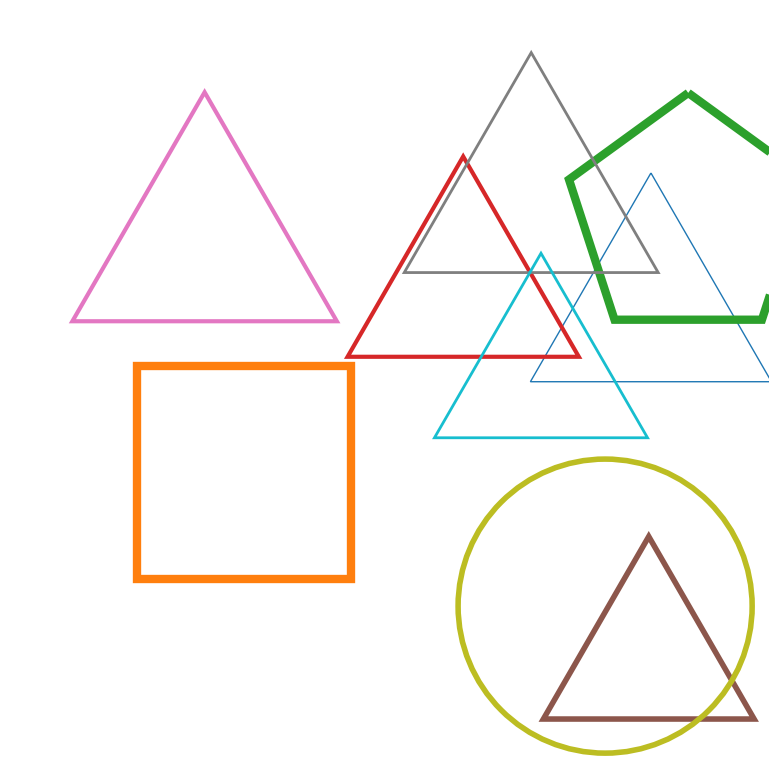[{"shape": "triangle", "thickness": 0.5, "radius": 0.9, "center": [0.845, 0.595]}, {"shape": "square", "thickness": 3, "radius": 0.69, "center": [0.317, 0.387]}, {"shape": "pentagon", "thickness": 3, "radius": 0.81, "center": [0.894, 0.717]}, {"shape": "triangle", "thickness": 1.5, "radius": 0.87, "center": [0.602, 0.623]}, {"shape": "triangle", "thickness": 2, "radius": 0.79, "center": [0.843, 0.145]}, {"shape": "triangle", "thickness": 1.5, "radius": 0.99, "center": [0.266, 0.682]}, {"shape": "triangle", "thickness": 1, "radius": 0.95, "center": [0.69, 0.741]}, {"shape": "circle", "thickness": 2, "radius": 0.95, "center": [0.786, 0.213]}, {"shape": "triangle", "thickness": 1, "radius": 0.8, "center": [0.703, 0.511]}]